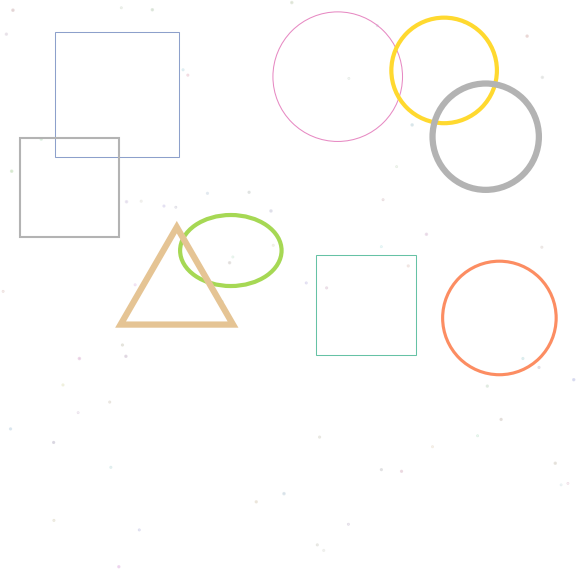[{"shape": "square", "thickness": 0.5, "radius": 0.44, "center": [0.634, 0.471]}, {"shape": "circle", "thickness": 1.5, "radius": 0.49, "center": [0.865, 0.449]}, {"shape": "square", "thickness": 0.5, "radius": 0.54, "center": [0.203, 0.835]}, {"shape": "circle", "thickness": 0.5, "radius": 0.56, "center": [0.585, 0.866]}, {"shape": "oval", "thickness": 2, "radius": 0.44, "center": [0.4, 0.565]}, {"shape": "circle", "thickness": 2, "radius": 0.46, "center": [0.769, 0.877]}, {"shape": "triangle", "thickness": 3, "radius": 0.56, "center": [0.306, 0.493]}, {"shape": "square", "thickness": 1, "radius": 0.43, "center": [0.12, 0.674]}, {"shape": "circle", "thickness": 3, "radius": 0.46, "center": [0.841, 0.762]}]